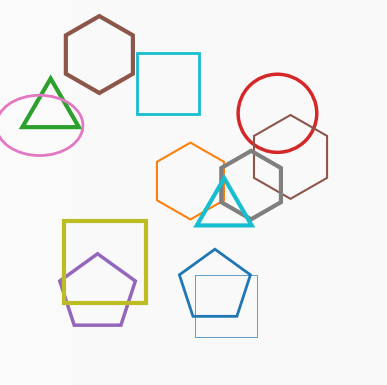[{"shape": "pentagon", "thickness": 2, "radius": 0.48, "center": [0.555, 0.256]}, {"shape": "square", "thickness": 0.5, "radius": 0.4, "center": [0.583, 0.204]}, {"shape": "hexagon", "thickness": 1.5, "radius": 0.5, "center": [0.491, 0.53]}, {"shape": "triangle", "thickness": 3, "radius": 0.42, "center": [0.131, 0.712]}, {"shape": "circle", "thickness": 2.5, "radius": 0.51, "center": [0.716, 0.706]}, {"shape": "pentagon", "thickness": 2.5, "radius": 0.51, "center": [0.252, 0.238]}, {"shape": "hexagon", "thickness": 1.5, "radius": 0.54, "center": [0.75, 0.592]}, {"shape": "hexagon", "thickness": 3, "radius": 0.5, "center": [0.256, 0.858]}, {"shape": "oval", "thickness": 2, "radius": 0.56, "center": [0.102, 0.674]}, {"shape": "hexagon", "thickness": 3, "radius": 0.44, "center": [0.648, 0.519]}, {"shape": "square", "thickness": 3, "radius": 0.53, "center": [0.271, 0.319]}, {"shape": "triangle", "thickness": 3, "radius": 0.41, "center": [0.579, 0.455]}, {"shape": "square", "thickness": 2, "radius": 0.4, "center": [0.433, 0.783]}]